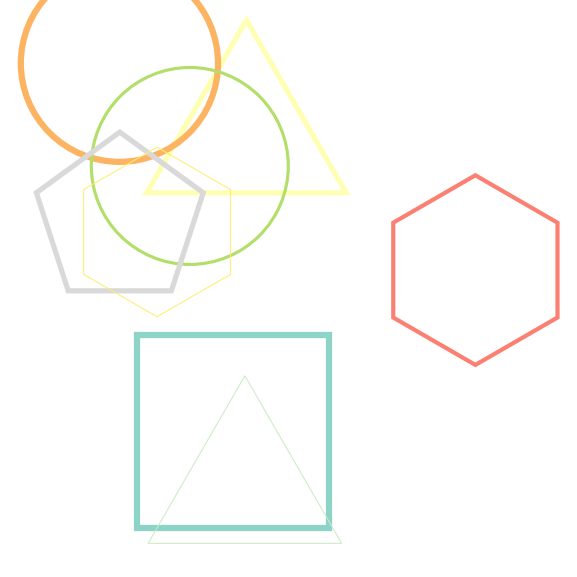[{"shape": "square", "thickness": 3, "radius": 0.83, "center": [0.403, 0.252]}, {"shape": "triangle", "thickness": 2.5, "radius": 1.0, "center": [0.427, 0.765]}, {"shape": "hexagon", "thickness": 2, "radius": 0.82, "center": [0.823, 0.531]}, {"shape": "circle", "thickness": 3, "radius": 0.85, "center": [0.207, 0.89]}, {"shape": "circle", "thickness": 1.5, "radius": 0.85, "center": [0.329, 0.712]}, {"shape": "pentagon", "thickness": 2.5, "radius": 0.76, "center": [0.207, 0.618]}, {"shape": "triangle", "thickness": 0.5, "radius": 0.97, "center": [0.424, 0.155]}, {"shape": "hexagon", "thickness": 0.5, "radius": 0.73, "center": [0.272, 0.597]}]